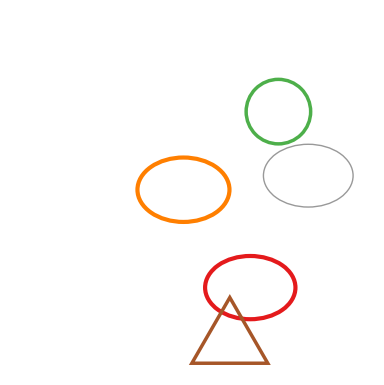[{"shape": "oval", "thickness": 3, "radius": 0.59, "center": [0.65, 0.253]}, {"shape": "circle", "thickness": 2.5, "radius": 0.42, "center": [0.723, 0.71]}, {"shape": "oval", "thickness": 3, "radius": 0.6, "center": [0.477, 0.507]}, {"shape": "triangle", "thickness": 2.5, "radius": 0.57, "center": [0.597, 0.113]}, {"shape": "oval", "thickness": 1, "radius": 0.58, "center": [0.801, 0.544]}]